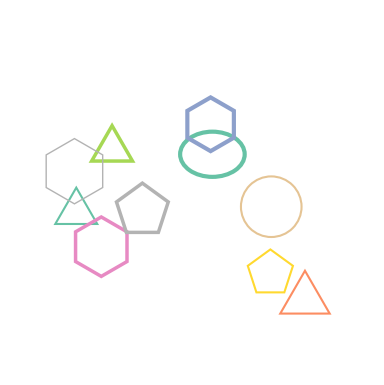[{"shape": "triangle", "thickness": 1.5, "radius": 0.31, "center": [0.198, 0.45]}, {"shape": "oval", "thickness": 3, "radius": 0.42, "center": [0.552, 0.599]}, {"shape": "triangle", "thickness": 1.5, "radius": 0.37, "center": [0.792, 0.223]}, {"shape": "hexagon", "thickness": 3, "radius": 0.35, "center": [0.547, 0.677]}, {"shape": "hexagon", "thickness": 2.5, "radius": 0.39, "center": [0.263, 0.359]}, {"shape": "triangle", "thickness": 2.5, "radius": 0.31, "center": [0.291, 0.612]}, {"shape": "pentagon", "thickness": 1.5, "radius": 0.31, "center": [0.702, 0.29]}, {"shape": "circle", "thickness": 1.5, "radius": 0.39, "center": [0.705, 0.463]}, {"shape": "hexagon", "thickness": 1, "radius": 0.42, "center": [0.193, 0.555]}, {"shape": "pentagon", "thickness": 2.5, "radius": 0.35, "center": [0.37, 0.454]}]